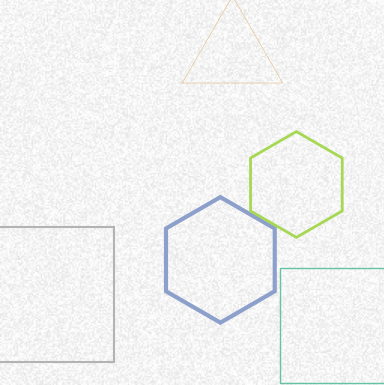[{"shape": "square", "thickness": 1, "radius": 0.75, "center": [0.877, 0.154]}, {"shape": "hexagon", "thickness": 3, "radius": 0.82, "center": [0.572, 0.325]}, {"shape": "hexagon", "thickness": 2, "radius": 0.69, "center": [0.77, 0.521]}, {"shape": "triangle", "thickness": 0.5, "radius": 0.75, "center": [0.604, 0.86]}, {"shape": "square", "thickness": 1.5, "radius": 0.88, "center": [0.121, 0.235]}]